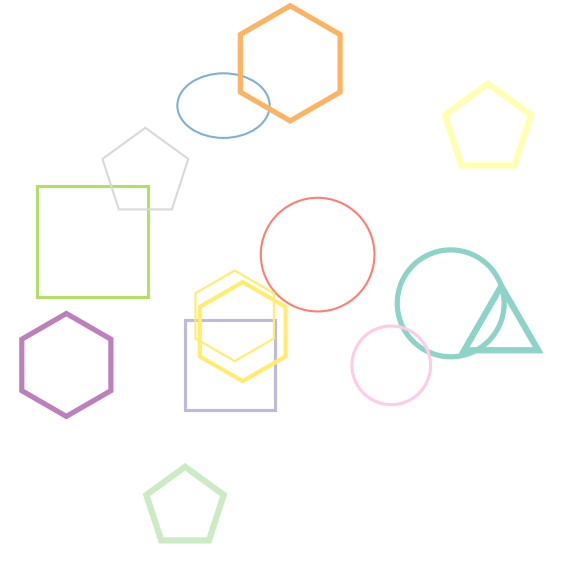[{"shape": "circle", "thickness": 2.5, "radius": 0.46, "center": [0.78, 0.474]}, {"shape": "triangle", "thickness": 3, "radius": 0.37, "center": [0.868, 0.43]}, {"shape": "pentagon", "thickness": 3, "radius": 0.39, "center": [0.845, 0.776]}, {"shape": "square", "thickness": 1.5, "radius": 0.39, "center": [0.398, 0.367]}, {"shape": "circle", "thickness": 1, "radius": 0.49, "center": [0.55, 0.558]}, {"shape": "oval", "thickness": 1, "radius": 0.4, "center": [0.387, 0.816]}, {"shape": "hexagon", "thickness": 2.5, "radius": 0.5, "center": [0.502, 0.889]}, {"shape": "square", "thickness": 1.5, "radius": 0.48, "center": [0.161, 0.581]}, {"shape": "circle", "thickness": 1.5, "radius": 0.34, "center": [0.677, 0.367]}, {"shape": "pentagon", "thickness": 1, "radius": 0.39, "center": [0.252, 0.7]}, {"shape": "hexagon", "thickness": 2.5, "radius": 0.45, "center": [0.115, 0.367]}, {"shape": "pentagon", "thickness": 3, "radius": 0.35, "center": [0.32, 0.12]}, {"shape": "hexagon", "thickness": 1, "radius": 0.39, "center": [0.406, 0.452]}, {"shape": "hexagon", "thickness": 2, "radius": 0.43, "center": [0.42, 0.425]}]